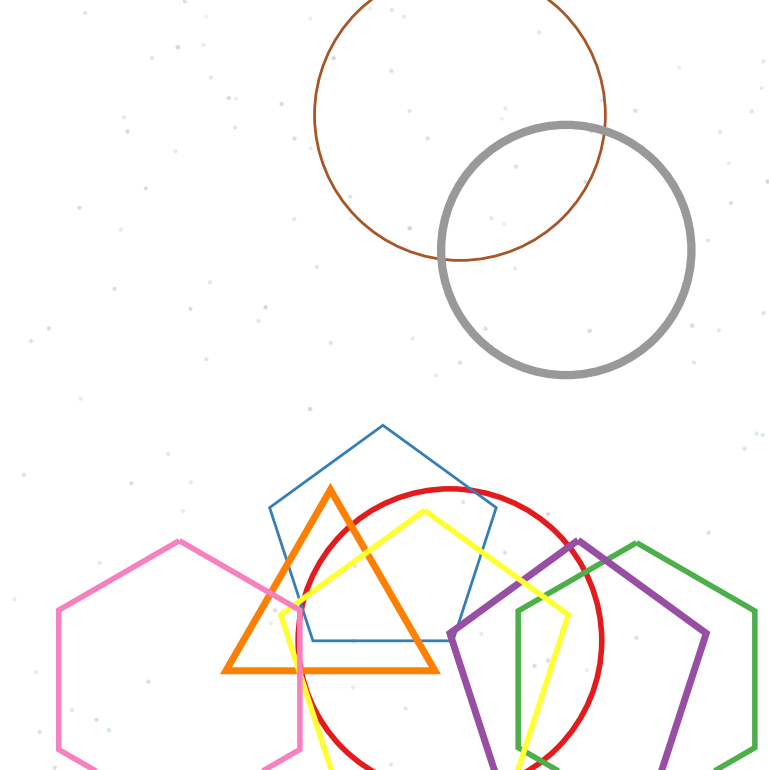[{"shape": "circle", "thickness": 2, "radius": 0.99, "center": [0.584, 0.168]}, {"shape": "pentagon", "thickness": 1, "radius": 0.77, "center": [0.497, 0.293]}, {"shape": "hexagon", "thickness": 2, "radius": 0.89, "center": [0.827, 0.118]}, {"shape": "pentagon", "thickness": 2.5, "radius": 0.88, "center": [0.751, 0.123]}, {"shape": "triangle", "thickness": 2.5, "radius": 0.78, "center": [0.429, 0.207]}, {"shape": "pentagon", "thickness": 2, "radius": 0.98, "center": [0.551, 0.141]}, {"shape": "circle", "thickness": 1, "radius": 0.94, "center": [0.597, 0.851]}, {"shape": "hexagon", "thickness": 2, "radius": 0.9, "center": [0.233, 0.117]}, {"shape": "circle", "thickness": 3, "radius": 0.81, "center": [0.735, 0.675]}]